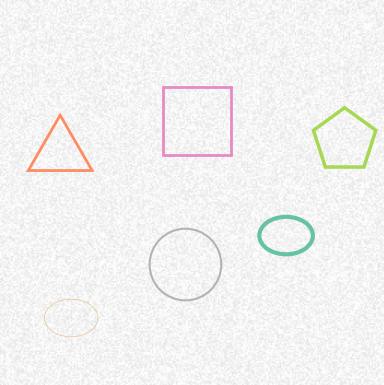[{"shape": "oval", "thickness": 3, "radius": 0.35, "center": [0.743, 0.388]}, {"shape": "triangle", "thickness": 2, "radius": 0.48, "center": [0.156, 0.605]}, {"shape": "square", "thickness": 2, "radius": 0.44, "center": [0.512, 0.686]}, {"shape": "pentagon", "thickness": 2.5, "radius": 0.43, "center": [0.895, 0.635]}, {"shape": "oval", "thickness": 0.5, "radius": 0.35, "center": [0.185, 0.174]}, {"shape": "circle", "thickness": 1.5, "radius": 0.47, "center": [0.482, 0.313]}]